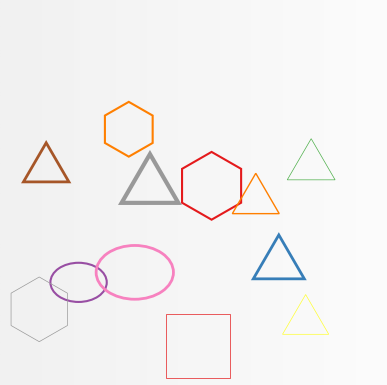[{"shape": "hexagon", "thickness": 1.5, "radius": 0.44, "center": [0.546, 0.517]}, {"shape": "square", "thickness": 0.5, "radius": 0.41, "center": [0.511, 0.101]}, {"shape": "triangle", "thickness": 2, "radius": 0.38, "center": [0.72, 0.314]}, {"shape": "triangle", "thickness": 0.5, "radius": 0.36, "center": [0.803, 0.569]}, {"shape": "oval", "thickness": 1.5, "radius": 0.36, "center": [0.203, 0.267]}, {"shape": "hexagon", "thickness": 1.5, "radius": 0.36, "center": [0.332, 0.664]}, {"shape": "triangle", "thickness": 1, "radius": 0.35, "center": [0.66, 0.48]}, {"shape": "triangle", "thickness": 0.5, "radius": 0.34, "center": [0.789, 0.166]}, {"shape": "triangle", "thickness": 2, "radius": 0.34, "center": [0.119, 0.561]}, {"shape": "oval", "thickness": 2, "radius": 0.5, "center": [0.348, 0.293]}, {"shape": "hexagon", "thickness": 0.5, "radius": 0.42, "center": [0.101, 0.197]}, {"shape": "triangle", "thickness": 3, "radius": 0.42, "center": [0.387, 0.515]}]